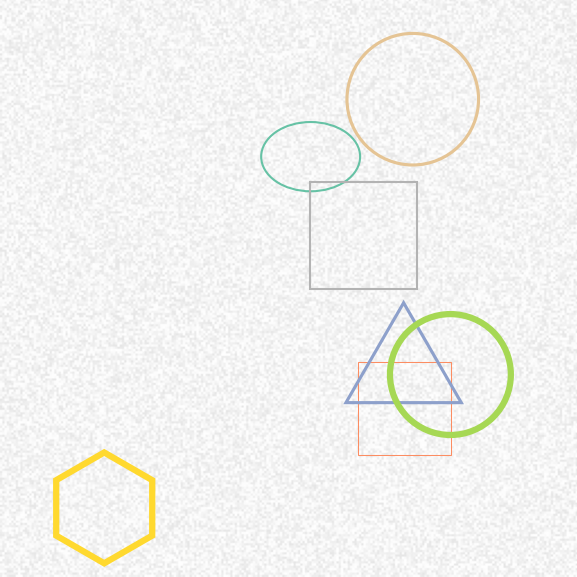[{"shape": "oval", "thickness": 1, "radius": 0.43, "center": [0.538, 0.728]}, {"shape": "square", "thickness": 0.5, "radius": 0.4, "center": [0.701, 0.292]}, {"shape": "triangle", "thickness": 1.5, "radius": 0.58, "center": [0.699, 0.36]}, {"shape": "circle", "thickness": 3, "radius": 0.52, "center": [0.78, 0.351]}, {"shape": "hexagon", "thickness": 3, "radius": 0.48, "center": [0.18, 0.12]}, {"shape": "circle", "thickness": 1.5, "radius": 0.57, "center": [0.715, 0.827]}, {"shape": "square", "thickness": 1, "radius": 0.47, "center": [0.629, 0.592]}]